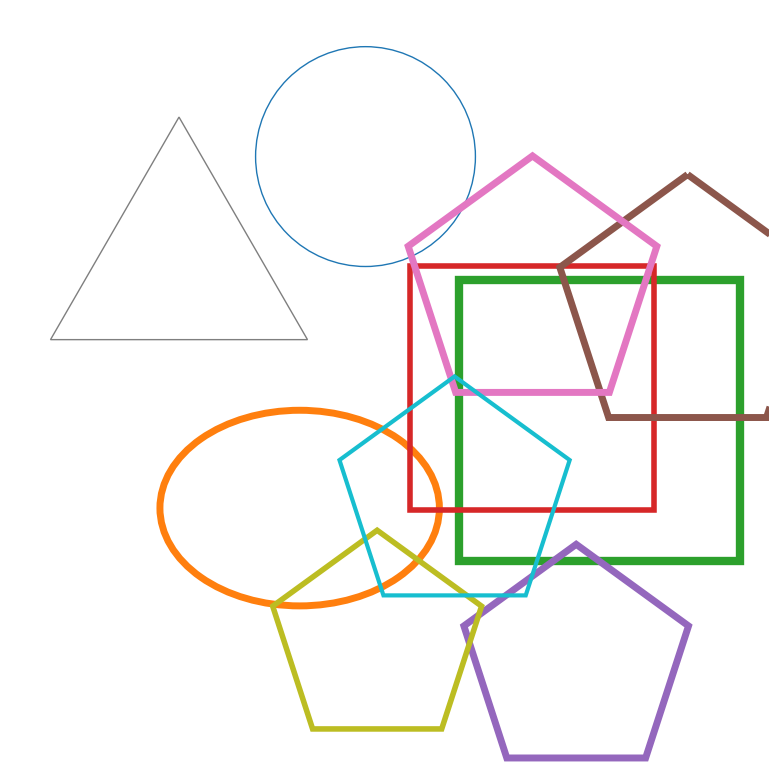[{"shape": "circle", "thickness": 0.5, "radius": 0.71, "center": [0.475, 0.797]}, {"shape": "oval", "thickness": 2.5, "radius": 0.91, "center": [0.389, 0.34]}, {"shape": "square", "thickness": 3, "radius": 0.91, "center": [0.778, 0.454]}, {"shape": "square", "thickness": 2, "radius": 0.79, "center": [0.69, 0.496]}, {"shape": "pentagon", "thickness": 2.5, "radius": 0.77, "center": [0.748, 0.14]}, {"shape": "pentagon", "thickness": 2.5, "radius": 0.87, "center": [0.893, 0.599]}, {"shape": "pentagon", "thickness": 2.5, "radius": 0.85, "center": [0.692, 0.628]}, {"shape": "triangle", "thickness": 0.5, "radius": 0.96, "center": [0.232, 0.655]}, {"shape": "pentagon", "thickness": 2, "radius": 0.71, "center": [0.49, 0.169]}, {"shape": "pentagon", "thickness": 1.5, "radius": 0.79, "center": [0.59, 0.354]}]